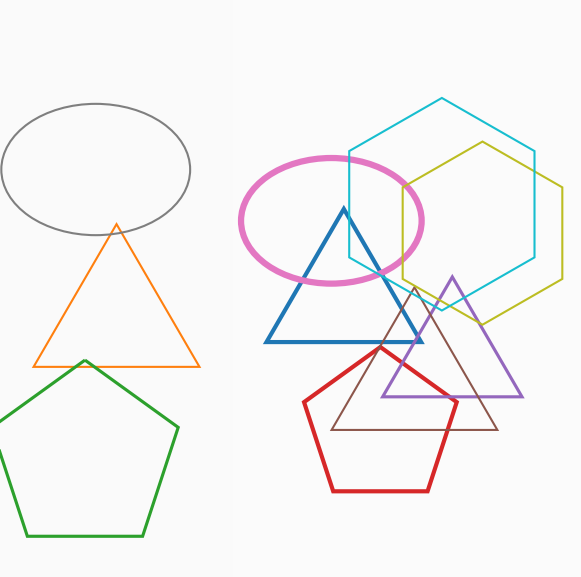[{"shape": "triangle", "thickness": 2, "radius": 0.77, "center": [0.592, 0.484]}, {"shape": "triangle", "thickness": 1, "radius": 0.82, "center": [0.2, 0.446]}, {"shape": "pentagon", "thickness": 1.5, "radius": 0.84, "center": [0.146, 0.207]}, {"shape": "pentagon", "thickness": 2, "radius": 0.69, "center": [0.654, 0.26]}, {"shape": "triangle", "thickness": 1.5, "radius": 0.69, "center": [0.778, 0.381]}, {"shape": "triangle", "thickness": 1, "radius": 0.82, "center": [0.713, 0.337]}, {"shape": "oval", "thickness": 3, "radius": 0.78, "center": [0.57, 0.617]}, {"shape": "oval", "thickness": 1, "radius": 0.81, "center": [0.165, 0.706]}, {"shape": "hexagon", "thickness": 1, "radius": 0.79, "center": [0.83, 0.595]}, {"shape": "hexagon", "thickness": 1, "radius": 0.92, "center": [0.76, 0.645]}]